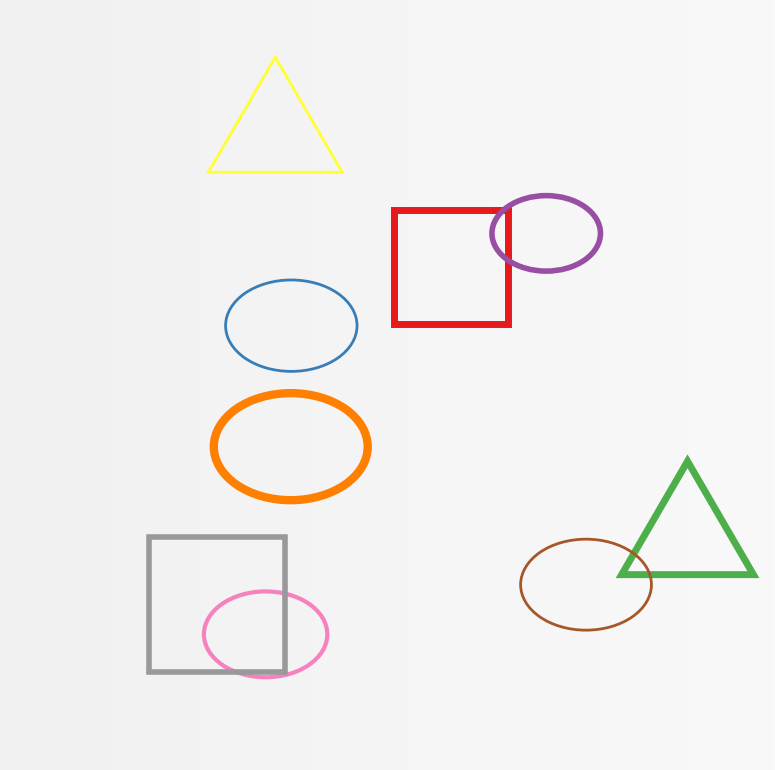[{"shape": "square", "thickness": 2.5, "radius": 0.37, "center": [0.582, 0.653]}, {"shape": "oval", "thickness": 1, "radius": 0.42, "center": [0.376, 0.577]}, {"shape": "triangle", "thickness": 2.5, "radius": 0.49, "center": [0.887, 0.303]}, {"shape": "oval", "thickness": 2, "radius": 0.35, "center": [0.705, 0.697]}, {"shape": "oval", "thickness": 3, "radius": 0.5, "center": [0.375, 0.42]}, {"shape": "triangle", "thickness": 1, "radius": 0.5, "center": [0.355, 0.826]}, {"shape": "oval", "thickness": 1, "radius": 0.42, "center": [0.756, 0.241]}, {"shape": "oval", "thickness": 1.5, "radius": 0.4, "center": [0.343, 0.176]}, {"shape": "square", "thickness": 2, "radius": 0.44, "center": [0.28, 0.215]}]